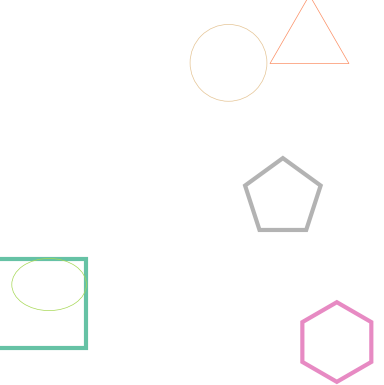[{"shape": "square", "thickness": 3, "radius": 0.58, "center": [0.108, 0.212]}, {"shape": "triangle", "thickness": 0.5, "radius": 0.59, "center": [0.804, 0.894]}, {"shape": "hexagon", "thickness": 3, "radius": 0.52, "center": [0.875, 0.112]}, {"shape": "oval", "thickness": 0.5, "radius": 0.48, "center": [0.128, 0.261]}, {"shape": "circle", "thickness": 0.5, "radius": 0.5, "center": [0.594, 0.837]}, {"shape": "pentagon", "thickness": 3, "radius": 0.52, "center": [0.735, 0.486]}]